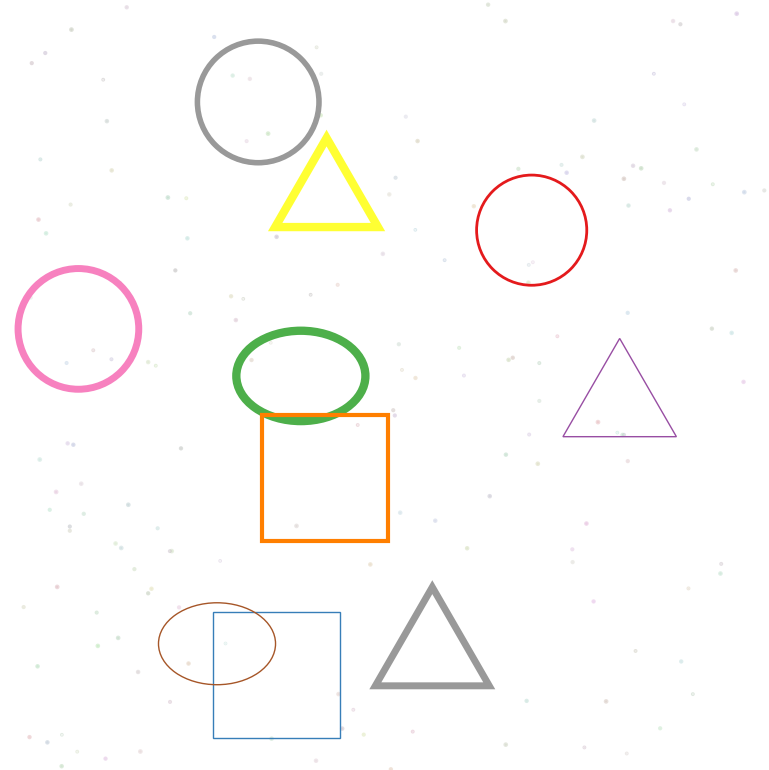[{"shape": "circle", "thickness": 1, "radius": 0.36, "center": [0.69, 0.701]}, {"shape": "square", "thickness": 0.5, "radius": 0.41, "center": [0.359, 0.123]}, {"shape": "oval", "thickness": 3, "radius": 0.42, "center": [0.391, 0.512]}, {"shape": "triangle", "thickness": 0.5, "radius": 0.43, "center": [0.805, 0.475]}, {"shape": "square", "thickness": 1.5, "radius": 0.41, "center": [0.422, 0.379]}, {"shape": "triangle", "thickness": 3, "radius": 0.39, "center": [0.424, 0.744]}, {"shape": "oval", "thickness": 0.5, "radius": 0.38, "center": [0.282, 0.164]}, {"shape": "circle", "thickness": 2.5, "radius": 0.39, "center": [0.102, 0.573]}, {"shape": "triangle", "thickness": 2.5, "radius": 0.43, "center": [0.561, 0.152]}, {"shape": "circle", "thickness": 2, "radius": 0.39, "center": [0.335, 0.868]}]